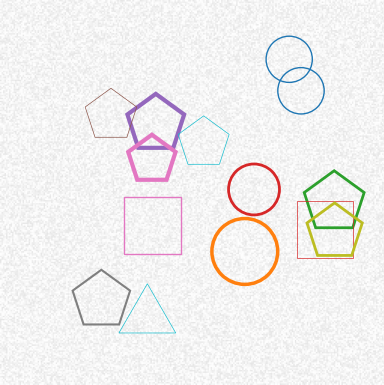[{"shape": "circle", "thickness": 1, "radius": 0.3, "center": [0.751, 0.846]}, {"shape": "circle", "thickness": 1, "radius": 0.3, "center": [0.782, 0.764]}, {"shape": "circle", "thickness": 2.5, "radius": 0.43, "center": [0.636, 0.347]}, {"shape": "pentagon", "thickness": 2, "radius": 0.41, "center": [0.868, 0.475]}, {"shape": "square", "thickness": 0.5, "radius": 0.37, "center": [0.844, 0.404]}, {"shape": "circle", "thickness": 2, "radius": 0.33, "center": [0.66, 0.508]}, {"shape": "pentagon", "thickness": 3, "radius": 0.39, "center": [0.405, 0.679]}, {"shape": "pentagon", "thickness": 0.5, "radius": 0.35, "center": [0.288, 0.7]}, {"shape": "pentagon", "thickness": 3, "radius": 0.32, "center": [0.395, 0.585]}, {"shape": "square", "thickness": 1, "radius": 0.37, "center": [0.396, 0.414]}, {"shape": "pentagon", "thickness": 1.5, "radius": 0.39, "center": [0.263, 0.221]}, {"shape": "pentagon", "thickness": 2, "radius": 0.38, "center": [0.869, 0.398]}, {"shape": "triangle", "thickness": 0.5, "radius": 0.43, "center": [0.383, 0.178]}, {"shape": "pentagon", "thickness": 0.5, "radius": 0.35, "center": [0.529, 0.63]}]